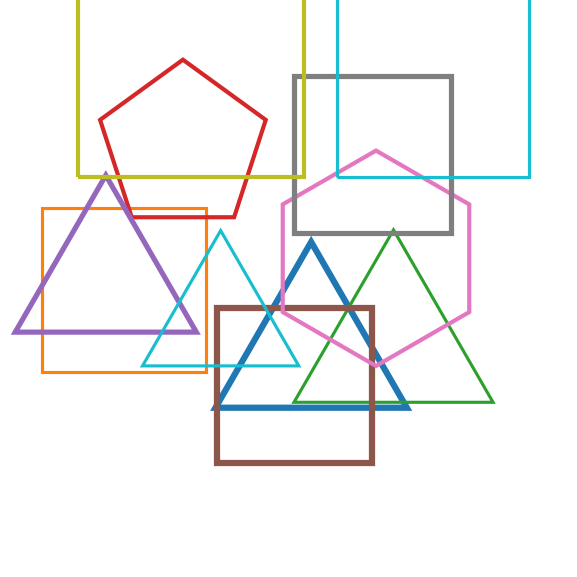[{"shape": "triangle", "thickness": 3, "radius": 0.96, "center": [0.539, 0.389]}, {"shape": "square", "thickness": 1.5, "radius": 0.71, "center": [0.215, 0.497]}, {"shape": "triangle", "thickness": 1.5, "radius": 0.99, "center": [0.681, 0.402]}, {"shape": "pentagon", "thickness": 2, "radius": 0.75, "center": [0.317, 0.745]}, {"shape": "triangle", "thickness": 2.5, "radius": 0.91, "center": [0.183, 0.515]}, {"shape": "square", "thickness": 3, "radius": 0.67, "center": [0.51, 0.331]}, {"shape": "hexagon", "thickness": 2, "radius": 0.93, "center": [0.651, 0.552]}, {"shape": "square", "thickness": 2.5, "radius": 0.68, "center": [0.644, 0.731]}, {"shape": "square", "thickness": 2, "radius": 0.98, "center": [0.331, 0.888]}, {"shape": "square", "thickness": 1.5, "radius": 0.83, "center": [0.75, 0.858]}, {"shape": "triangle", "thickness": 1.5, "radius": 0.78, "center": [0.382, 0.444]}]